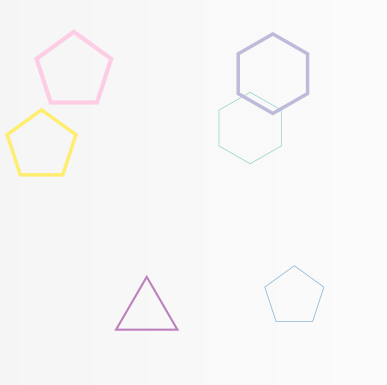[{"shape": "hexagon", "thickness": 0.5, "radius": 0.46, "center": [0.646, 0.668]}, {"shape": "hexagon", "thickness": 2.5, "radius": 0.52, "center": [0.704, 0.809]}, {"shape": "pentagon", "thickness": 0.5, "radius": 0.4, "center": [0.76, 0.23]}, {"shape": "pentagon", "thickness": 3, "radius": 0.51, "center": [0.191, 0.816]}, {"shape": "triangle", "thickness": 1.5, "radius": 0.46, "center": [0.379, 0.189]}, {"shape": "pentagon", "thickness": 2.5, "radius": 0.47, "center": [0.107, 0.621]}]